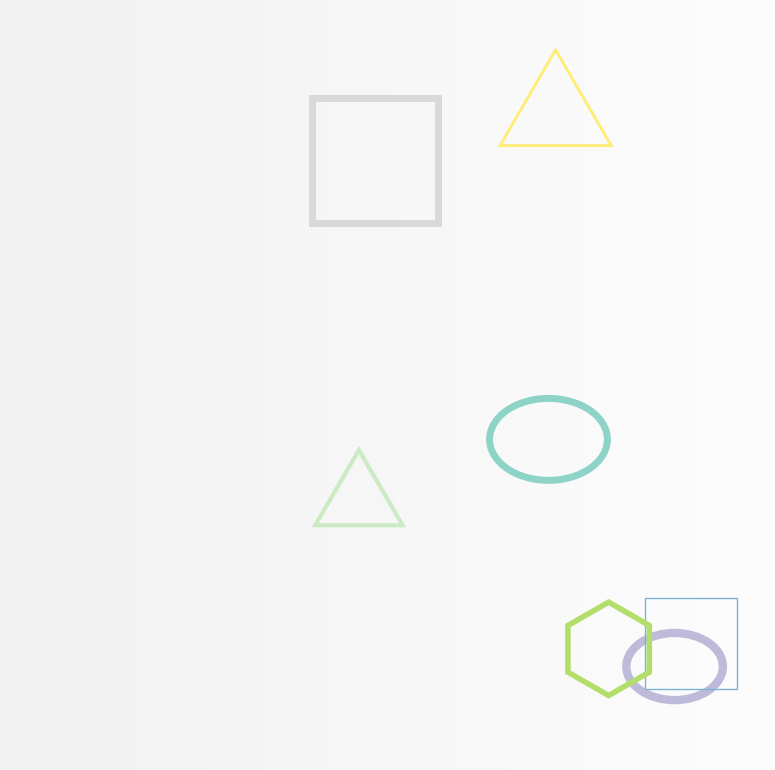[{"shape": "oval", "thickness": 2.5, "radius": 0.38, "center": [0.708, 0.429]}, {"shape": "oval", "thickness": 3, "radius": 0.31, "center": [0.87, 0.134]}, {"shape": "square", "thickness": 0.5, "radius": 0.3, "center": [0.892, 0.164]}, {"shape": "hexagon", "thickness": 2, "radius": 0.3, "center": [0.785, 0.157]}, {"shape": "square", "thickness": 2.5, "radius": 0.41, "center": [0.484, 0.791]}, {"shape": "triangle", "thickness": 1.5, "radius": 0.33, "center": [0.463, 0.35]}, {"shape": "triangle", "thickness": 1, "radius": 0.41, "center": [0.717, 0.852]}]